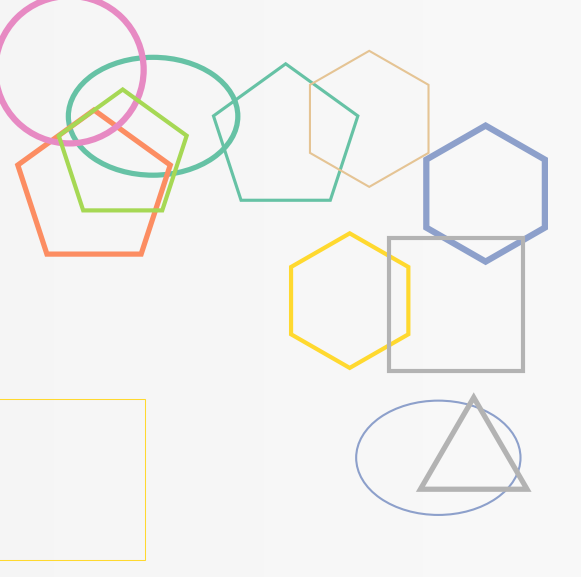[{"shape": "pentagon", "thickness": 1.5, "radius": 0.65, "center": [0.491, 0.758]}, {"shape": "oval", "thickness": 2.5, "radius": 0.73, "center": [0.263, 0.798]}, {"shape": "pentagon", "thickness": 2.5, "radius": 0.69, "center": [0.162, 0.671]}, {"shape": "hexagon", "thickness": 3, "radius": 0.59, "center": [0.835, 0.664]}, {"shape": "oval", "thickness": 1, "radius": 0.71, "center": [0.754, 0.206]}, {"shape": "circle", "thickness": 3, "radius": 0.64, "center": [0.12, 0.878]}, {"shape": "pentagon", "thickness": 2, "radius": 0.58, "center": [0.211, 0.728]}, {"shape": "square", "thickness": 0.5, "radius": 0.7, "center": [0.11, 0.169]}, {"shape": "hexagon", "thickness": 2, "radius": 0.58, "center": [0.602, 0.479]}, {"shape": "hexagon", "thickness": 1, "radius": 0.59, "center": [0.635, 0.793]}, {"shape": "triangle", "thickness": 2.5, "radius": 0.53, "center": [0.815, 0.205]}, {"shape": "square", "thickness": 2, "radius": 0.58, "center": [0.784, 0.472]}]